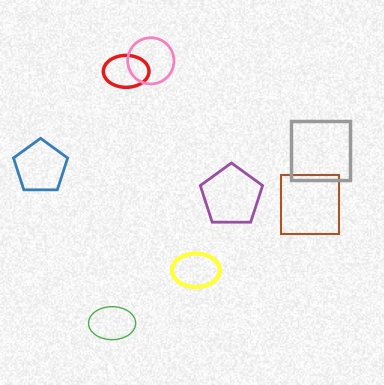[{"shape": "oval", "thickness": 2.5, "radius": 0.3, "center": [0.328, 0.815]}, {"shape": "pentagon", "thickness": 2, "radius": 0.37, "center": [0.105, 0.567]}, {"shape": "oval", "thickness": 1, "radius": 0.31, "center": [0.291, 0.161]}, {"shape": "pentagon", "thickness": 2, "radius": 0.43, "center": [0.601, 0.492]}, {"shape": "oval", "thickness": 3, "radius": 0.31, "center": [0.509, 0.298]}, {"shape": "square", "thickness": 1.5, "radius": 0.38, "center": [0.806, 0.469]}, {"shape": "circle", "thickness": 2, "radius": 0.3, "center": [0.392, 0.842]}, {"shape": "square", "thickness": 2.5, "radius": 0.39, "center": [0.833, 0.609]}]